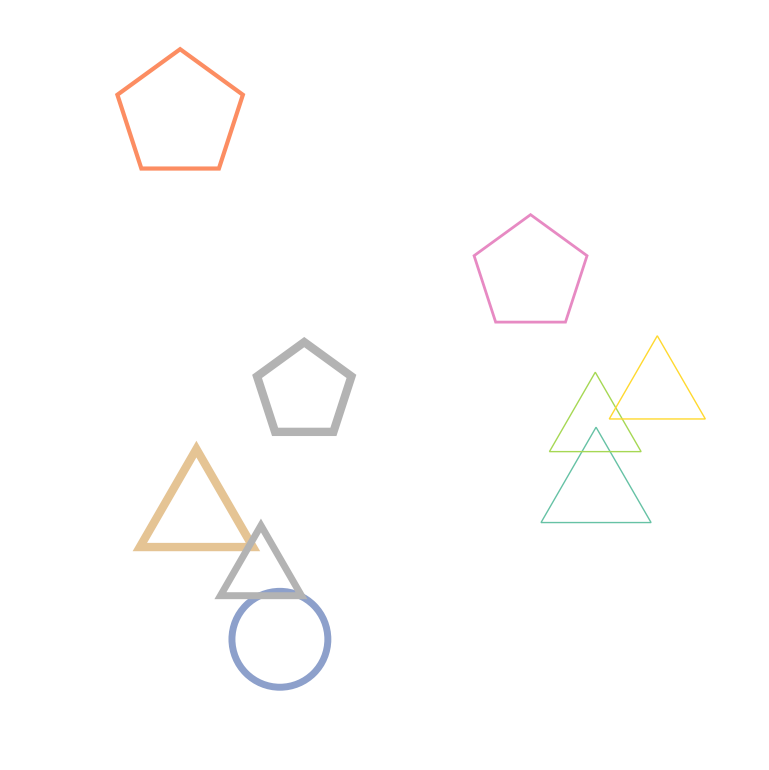[{"shape": "triangle", "thickness": 0.5, "radius": 0.41, "center": [0.774, 0.363]}, {"shape": "pentagon", "thickness": 1.5, "radius": 0.43, "center": [0.234, 0.85]}, {"shape": "circle", "thickness": 2.5, "radius": 0.31, "center": [0.364, 0.17]}, {"shape": "pentagon", "thickness": 1, "radius": 0.39, "center": [0.689, 0.644]}, {"shape": "triangle", "thickness": 0.5, "radius": 0.34, "center": [0.773, 0.448]}, {"shape": "triangle", "thickness": 0.5, "radius": 0.36, "center": [0.854, 0.492]}, {"shape": "triangle", "thickness": 3, "radius": 0.42, "center": [0.255, 0.332]}, {"shape": "triangle", "thickness": 2.5, "radius": 0.3, "center": [0.339, 0.257]}, {"shape": "pentagon", "thickness": 3, "radius": 0.32, "center": [0.395, 0.491]}]